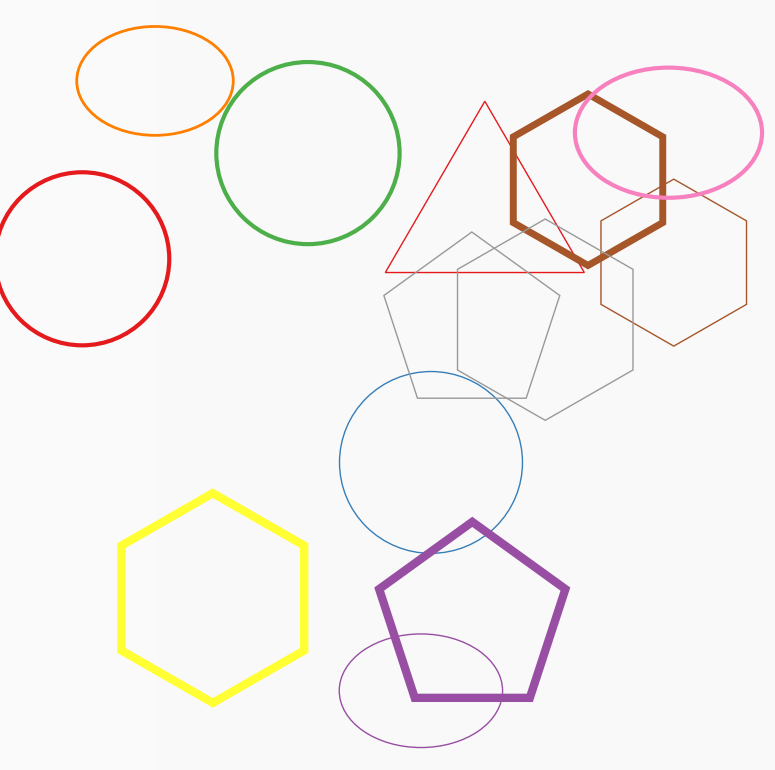[{"shape": "triangle", "thickness": 0.5, "radius": 0.74, "center": [0.626, 0.72]}, {"shape": "circle", "thickness": 1.5, "radius": 0.56, "center": [0.106, 0.664]}, {"shape": "circle", "thickness": 0.5, "radius": 0.59, "center": [0.556, 0.399]}, {"shape": "circle", "thickness": 1.5, "radius": 0.59, "center": [0.397, 0.801]}, {"shape": "pentagon", "thickness": 3, "radius": 0.63, "center": [0.609, 0.196]}, {"shape": "oval", "thickness": 0.5, "radius": 0.53, "center": [0.543, 0.103]}, {"shape": "oval", "thickness": 1, "radius": 0.5, "center": [0.2, 0.895]}, {"shape": "hexagon", "thickness": 3, "radius": 0.68, "center": [0.275, 0.223]}, {"shape": "hexagon", "thickness": 2.5, "radius": 0.56, "center": [0.759, 0.767]}, {"shape": "hexagon", "thickness": 0.5, "radius": 0.54, "center": [0.869, 0.659]}, {"shape": "oval", "thickness": 1.5, "radius": 0.6, "center": [0.863, 0.828]}, {"shape": "pentagon", "thickness": 0.5, "radius": 0.6, "center": [0.609, 0.579]}, {"shape": "hexagon", "thickness": 0.5, "radius": 0.65, "center": [0.704, 0.585]}]